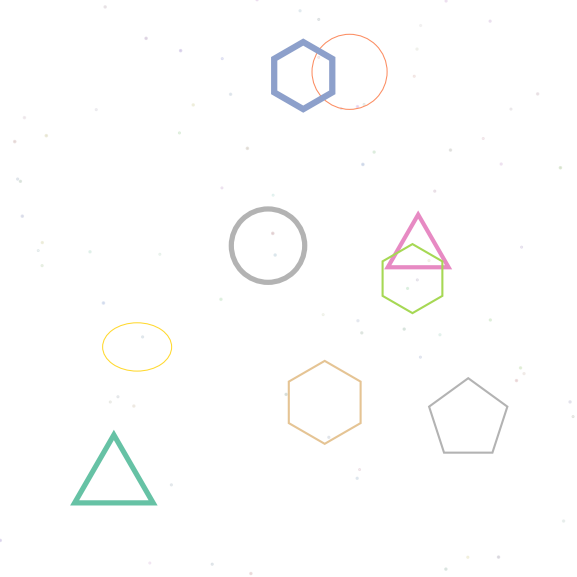[{"shape": "triangle", "thickness": 2.5, "radius": 0.39, "center": [0.197, 0.168]}, {"shape": "circle", "thickness": 0.5, "radius": 0.33, "center": [0.605, 0.875]}, {"shape": "hexagon", "thickness": 3, "radius": 0.29, "center": [0.525, 0.868]}, {"shape": "triangle", "thickness": 2, "radius": 0.3, "center": [0.724, 0.567]}, {"shape": "hexagon", "thickness": 1, "radius": 0.3, "center": [0.714, 0.517]}, {"shape": "oval", "thickness": 0.5, "radius": 0.3, "center": [0.237, 0.398]}, {"shape": "hexagon", "thickness": 1, "radius": 0.36, "center": [0.562, 0.302]}, {"shape": "pentagon", "thickness": 1, "radius": 0.36, "center": [0.811, 0.273]}, {"shape": "circle", "thickness": 2.5, "radius": 0.32, "center": [0.464, 0.574]}]